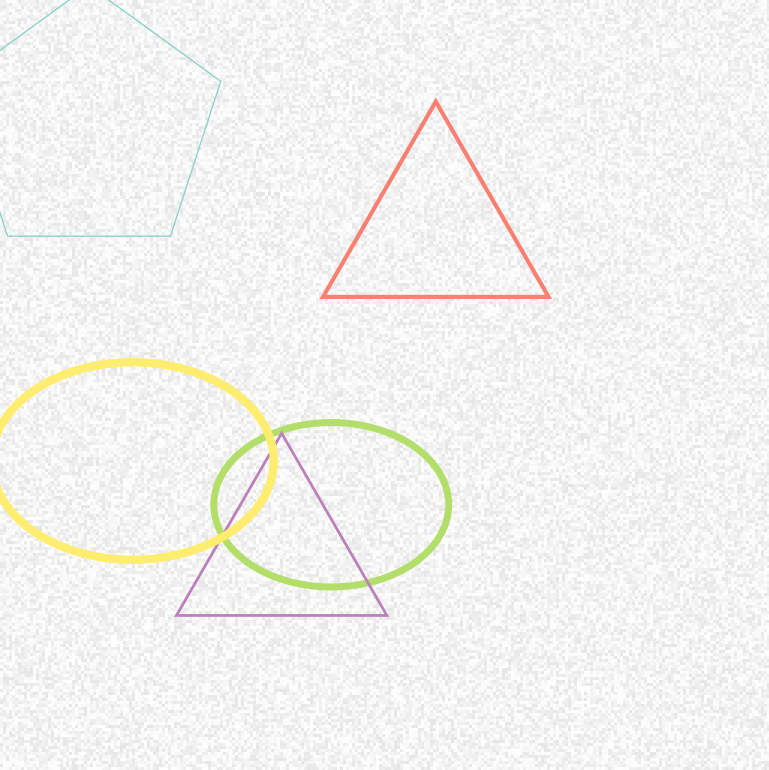[{"shape": "pentagon", "thickness": 0.5, "radius": 0.9, "center": [0.116, 0.839]}, {"shape": "triangle", "thickness": 1.5, "radius": 0.85, "center": [0.566, 0.699]}, {"shape": "oval", "thickness": 2.5, "radius": 0.76, "center": [0.43, 0.344]}, {"shape": "triangle", "thickness": 1, "radius": 0.79, "center": [0.366, 0.28]}, {"shape": "oval", "thickness": 3, "radius": 0.92, "center": [0.172, 0.401]}]